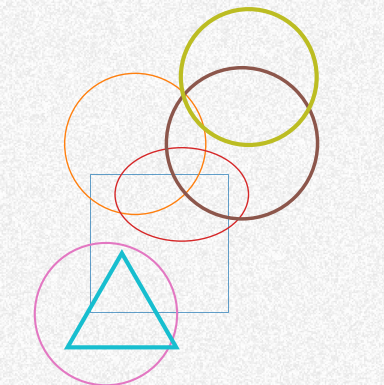[{"shape": "square", "thickness": 0.5, "radius": 0.9, "center": [0.413, 0.369]}, {"shape": "circle", "thickness": 1, "radius": 0.92, "center": [0.351, 0.626]}, {"shape": "oval", "thickness": 1, "radius": 0.87, "center": [0.472, 0.495]}, {"shape": "circle", "thickness": 2.5, "radius": 0.98, "center": [0.628, 0.628]}, {"shape": "circle", "thickness": 1.5, "radius": 0.92, "center": [0.275, 0.184]}, {"shape": "circle", "thickness": 3, "radius": 0.88, "center": [0.646, 0.8]}, {"shape": "triangle", "thickness": 3, "radius": 0.82, "center": [0.317, 0.179]}]